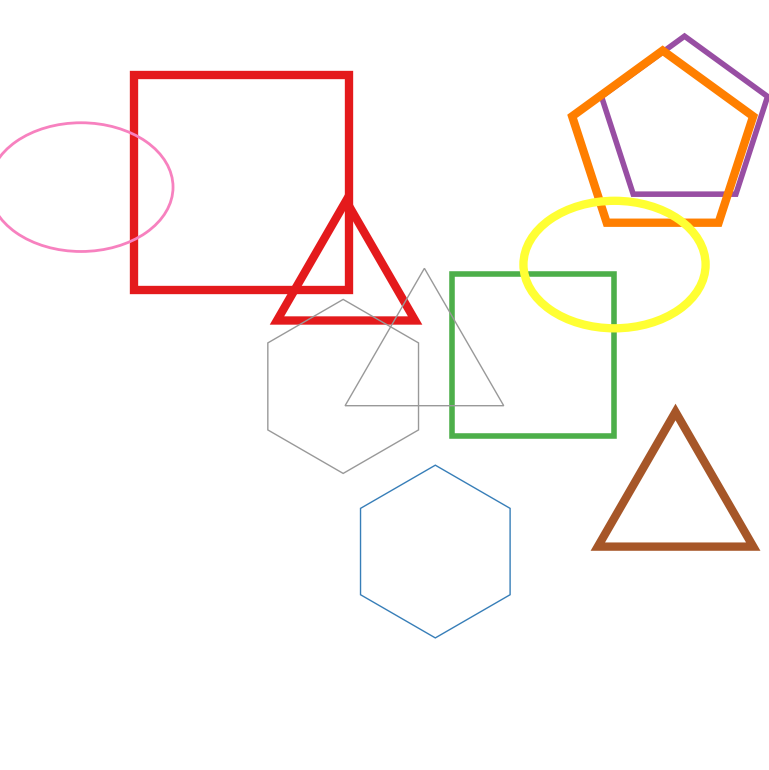[{"shape": "square", "thickness": 3, "radius": 0.7, "center": [0.313, 0.763]}, {"shape": "triangle", "thickness": 3, "radius": 0.52, "center": [0.449, 0.636]}, {"shape": "hexagon", "thickness": 0.5, "radius": 0.56, "center": [0.565, 0.284]}, {"shape": "square", "thickness": 2, "radius": 0.53, "center": [0.692, 0.539]}, {"shape": "pentagon", "thickness": 2, "radius": 0.57, "center": [0.889, 0.84]}, {"shape": "pentagon", "thickness": 3, "radius": 0.62, "center": [0.861, 0.811]}, {"shape": "oval", "thickness": 3, "radius": 0.59, "center": [0.798, 0.656]}, {"shape": "triangle", "thickness": 3, "radius": 0.58, "center": [0.877, 0.348]}, {"shape": "oval", "thickness": 1, "radius": 0.6, "center": [0.105, 0.757]}, {"shape": "hexagon", "thickness": 0.5, "radius": 0.56, "center": [0.446, 0.498]}, {"shape": "triangle", "thickness": 0.5, "radius": 0.59, "center": [0.551, 0.533]}]